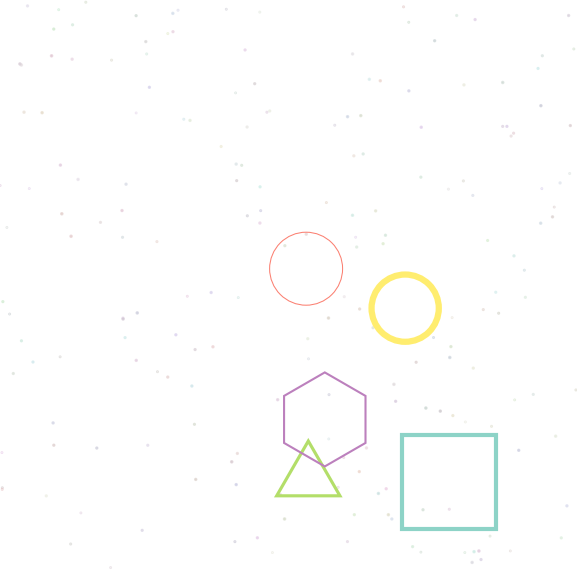[{"shape": "square", "thickness": 2, "radius": 0.41, "center": [0.778, 0.164]}, {"shape": "circle", "thickness": 0.5, "radius": 0.32, "center": [0.53, 0.534]}, {"shape": "triangle", "thickness": 1.5, "radius": 0.32, "center": [0.534, 0.172]}, {"shape": "hexagon", "thickness": 1, "radius": 0.41, "center": [0.562, 0.273]}, {"shape": "circle", "thickness": 3, "radius": 0.29, "center": [0.702, 0.466]}]